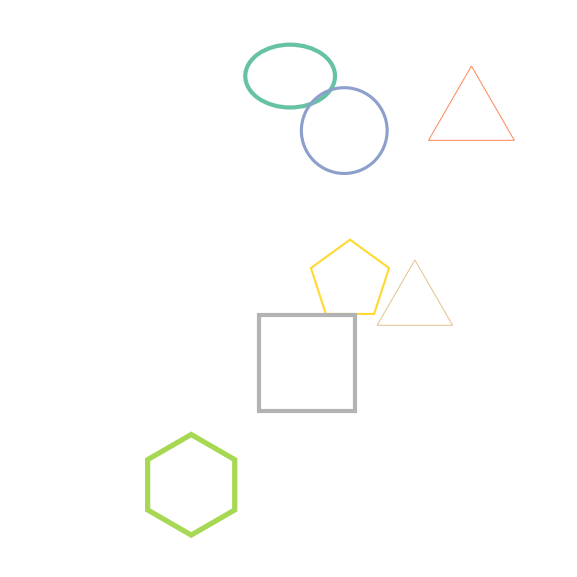[{"shape": "oval", "thickness": 2, "radius": 0.39, "center": [0.502, 0.867]}, {"shape": "triangle", "thickness": 0.5, "radius": 0.43, "center": [0.816, 0.799]}, {"shape": "circle", "thickness": 1.5, "radius": 0.37, "center": [0.596, 0.773]}, {"shape": "hexagon", "thickness": 2.5, "radius": 0.44, "center": [0.331, 0.16]}, {"shape": "pentagon", "thickness": 1, "radius": 0.36, "center": [0.606, 0.513]}, {"shape": "triangle", "thickness": 0.5, "radius": 0.38, "center": [0.718, 0.474]}, {"shape": "square", "thickness": 2, "radius": 0.41, "center": [0.532, 0.371]}]